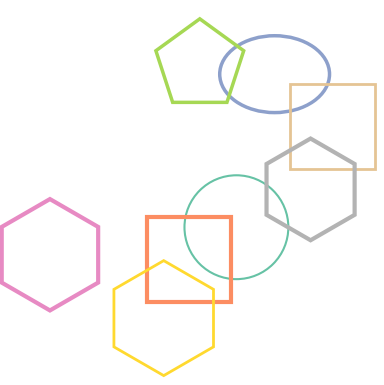[{"shape": "circle", "thickness": 1.5, "radius": 0.67, "center": [0.614, 0.41]}, {"shape": "square", "thickness": 3, "radius": 0.55, "center": [0.491, 0.325]}, {"shape": "oval", "thickness": 2.5, "radius": 0.71, "center": [0.713, 0.807]}, {"shape": "hexagon", "thickness": 3, "radius": 0.72, "center": [0.13, 0.338]}, {"shape": "pentagon", "thickness": 2.5, "radius": 0.6, "center": [0.519, 0.831]}, {"shape": "hexagon", "thickness": 2, "radius": 0.75, "center": [0.425, 0.174]}, {"shape": "square", "thickness": 2, "radius": 0.55, "center": [0.864, 0.672]}, {"shape": "hexagon", "thickness": 3, "radius": 0.66, "center": [0.807, 0.508]}]